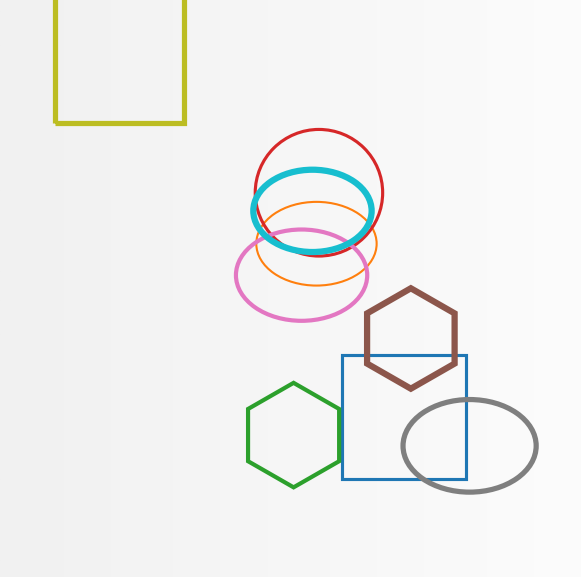[{"shape": "square", "thickness": 1.5, "radius": 0.54, "center": [0.695, 0.277]}, {"shape": "oval", "thickness": 1, "radius": 0.52, "center": [0.544, 0.577]}, {"shape": "hexagon", "thickness": 2, "radius": 0.45, "center": [0.505, 0.246]}, {"shape": "circle", "thickness": 1.5, "radius": 0.55, "center": [0.549, 0.665]}, {"shape": "hexagon", "thickness": 3, "radius": 0.43, "center": [0.707, 0.413]}, {"shape": "oval", "thickness": 2, "radius": 0.56, "center": [0.519, 0.523]}, {"shape": "oval", "thickness": 2.5, "radius": 0.57, "center": [0.808, 0.227]}, {"shape": "square", "thickness": 2.5, "radius": 0.55, "center": [0.206, 0.898]}, {"shape": "oval", "thickness": 3, "radius": 0.51, "center": [0.538, 0.634]}]